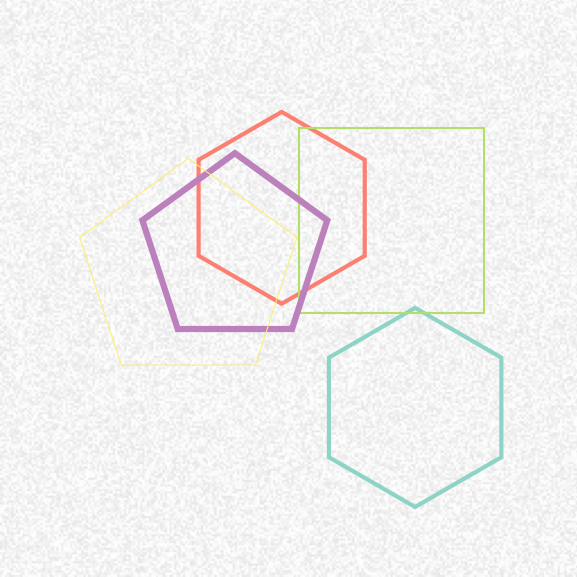[{"shape": "hexagon", "thickness": 2, "radius": 0.86, "center": [0.719, 0.294]}, {"shape": "hexagon", "thickness": 2, "radius": 0.83, "center": [0.488, 0.639]}, {"shape": "square", "thickness": 1, "radius": 0.8, "center": [0.678, 0.617]}, {"shape": "pentagon", "thickness": 3, "radius": 0.84, "center": [0.407, 0.566]}, {"shape": "pentagon", "thickness": 0.5, "radius": 0.99, "center": [0.326, 0.527]}]